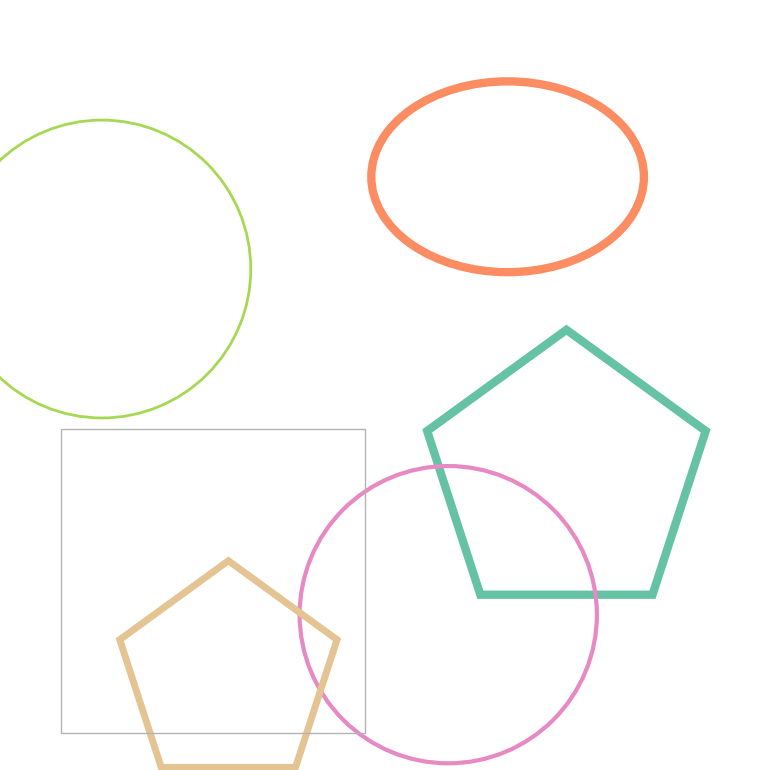[{"shape": "pentagon", "thickness": 3, "radius": 0.95, "center": [0.736, 0.382]}, {"shape": "oval", "thickness": 3, "radius": 0.89, "center": [0.659, 0.77]}, {"shape": "circle", "thickness": 1.5, "radius": 0.97, "center": [0.582, 0.202]}, {"shape": "circle", "thickness": 1, "radius": 0.97, "center": [0.132, 0.651]}, {"shape": "pentagon", "thickness": 2.5, "radius": 0.74, "center": [0.297, 0.123]}, {"shape": "square", "thickness": 0.5, "radius": 0.99, "center": [0.277, 0.245]}]